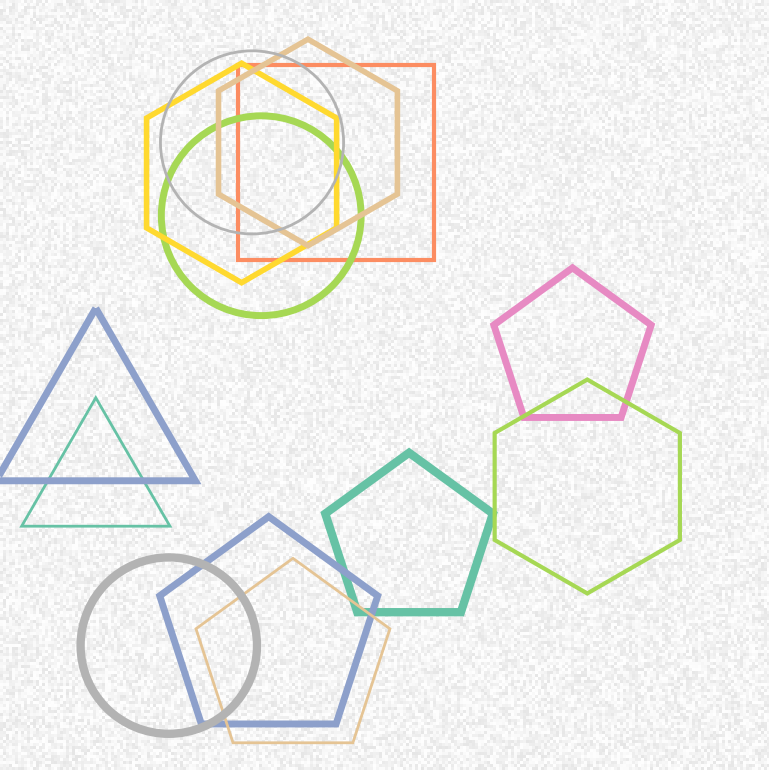[{"shape": "triangle", "thickness": 1, "radius": 0.56, "center": [0.124, 0.372]}, {"shape": "pentagon", "thickness": 3, "radius": 0.57, "center": [0.531, 0.298]}, {"shape": "square", "thickness": 1.5, "radius": 0.63, "center": [0.437, 0.789]}, {"shape": "triangle", "thickness": 2.5, "radius": 0.75, "center": [0.124, 0.45]}, {"shape": "pentagon", "thickness": 2.5, "radius": 0.74, "center": [0.349, 0.18]}, {"shape": "pentagon", "thickness": 2.5, "radius": 0.54, "center": [0.744, 0.545]}, {"shape": "circle", "thickness": 2.5, "radius": 0.65, "center": [0.339, 0.72]}, {"shape": "hexagon", "thickness": 1.5, "radius": 0.69, "center": [0.763, 0.368]}, {"shape": "hexagon", "thickness": 2, "radius": 0.71, "center": [0.314, 0.775]}, {"shape": "pentagon", "thickness": 1, "radius": 0.66, "center": [0.38, 0.142]}, {"shape": "hexagon", "thickness": 2, "radius": 0.67, "center": [0.4, 0.815]}, {"shape": "circle", "thickness": 3, "radius": 0.57, "center": [0.219, 0.162]}, {"shape": "circle", "thickness": 1, "radius": 0.59, "center": [0.327, 0.815]}]